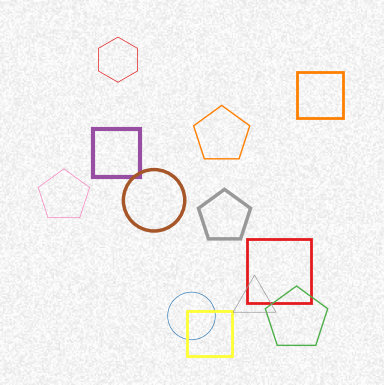[{"shape": "square", "thickness": 2, "radius": 0.42, "center": [0.725, 0.295]}, {"shape": "hexagon", "thickness": 0.5, "radius": 0.29, "center": [0.306, 0.845]}, {"shape": "circle", "thickness": 0.5, "radius": 0.31, "center": [0.497, 0.179]}, {"shape": "pentagon", "thickness": 1, "radius": 0.43, "center": [0.77, 0.172]}, {"shape": "square", "thickness": 3, "radius": 0.31, "center": [0.302, 0.603]}, {"shape": "pentagon", "thickness": 1, "radius": 0.38, "center": [0.576, 0.65]}, {"shape": "square", "thickness": 2, "radius": 0.3, "center": [0.83, 0.753]}, {"shape": "square", "thickness": 2, "radius": 0.29, "center": [0.545, 0.134]}, {"shape": "circle", "thickness": 2.5, "radius": 0.4, "center": [0.4, 0.48]}, {"shape": "pentagon", "thickness": 0.5, "radius": 0.35, "center": [0.166, 0.491]}, {"shape": "triangle", "thickness": 0.5, "radius": 0.32, "center": [0.661, 0.221]}, {"shape": "pentagon", "thickness": 2.5, "radius": 0.36, "center": [0.583, 0.437]}]